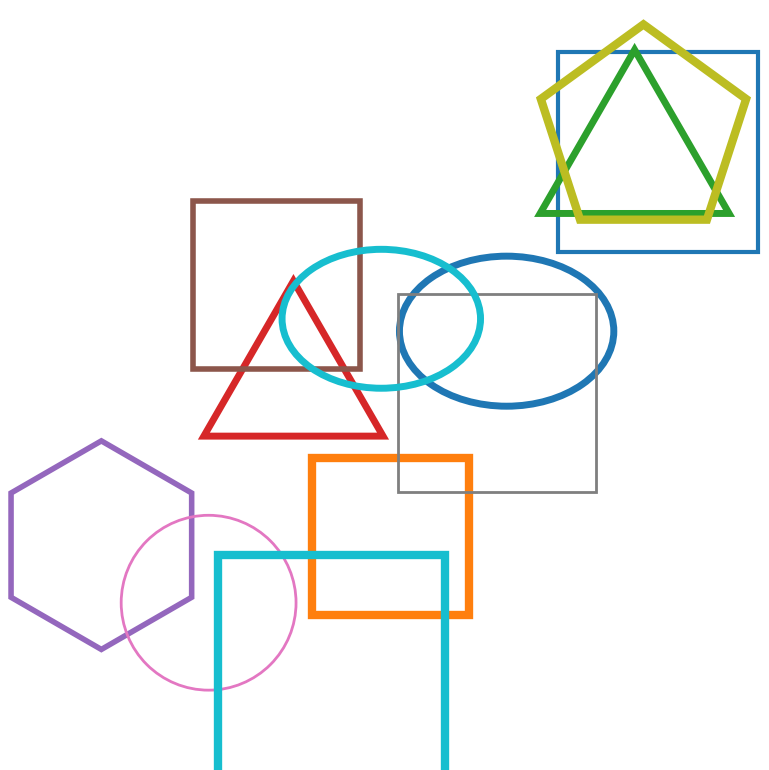[{"shape": "square", "thickness": 1.5, "radius": 0.65, "center": [0.854, 0.802]}, {"shape": "oval", "thickness": 2.5, "radius": 0.7, "center": [0.658, 0.57]}, {"shape": "square", "thickness": 3, "radius": 0.51, "center": [0.507, 0.303]}, {"shape": "triangle", "thickness": 2.5, "radius": 0.71, "center": [0.824, 0.794]}, {"shape": "triangle", "thickness": 2.5, "radius": 0.67, "center": [0.381, 0.501]}, {"shape": "hexagon", "thickness": 2, "radius": 0.68, "center": [0.132, 0.292]}, {"shape": "square", "thickness": 2, "radius": 0.54, "center": [0.359, 0.63]}, {"shape": "circle", "thickness": 1, "radius": 0.57, "center": [0.271, 0.217]}, {"shape": "square", "thickness": 1, "radius": 0.64, "center": [0.645, 0.489]}, {"shape": "pentagon", "thickness": 3, "radius": 0.7, "center": [0.836, 0.828]}, {"shape": "square", "thickness": 3, "radius": 0.74, "center": [0.43, 0.132]}, {"shape": "oval", "thickness": 2.5, "radius": 0.64, "center": [0.495, 0.586]}]